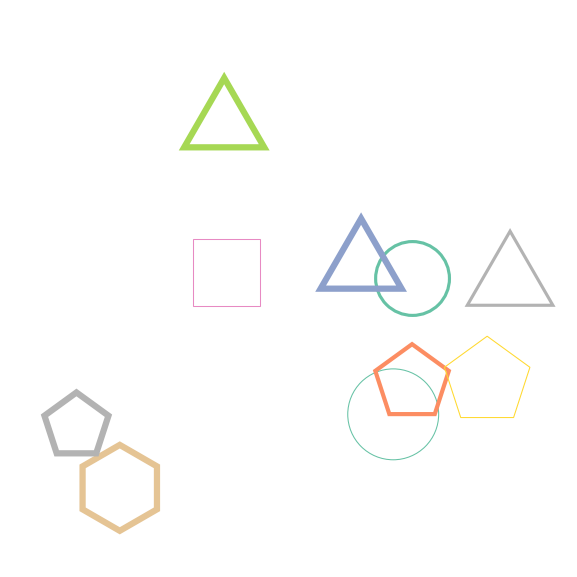[{"shape": "circle", "thickness": 0.5, "radius": 0.39, "center": [0.681, 0.282]}, {"shape": "circle", "thickness": 1.5, "radius": 0.32, "center": [0.714, 0.517]}, {"shape": "pentagon", "thickness": 2, "radius": 0.33, "center": [0.714, 0.336]}, {"shape": "triangle", "thickness": 3, "radius": 0.4, "center": [0.625, 0.54]}, {"shape": "square", "thickness": 0.5, "radius": 0.29, "center": [0.392, 0.527]}, {"shape": "triangle", "thickness": 3, "radius": 0.4, "center": [0.388, 0.784]}, {"shape": "pentagon", "thickness": 0.5, "radius": 0.39, "center": [0.844, 0.339]}, {"shape": "hexagon", "thickness": 3, "radius": 0.37, "center": [0.207, 0.154]}, {"shape": "pentagon", "thickness": 3, "radius": 0.29, "center": [0.132, 0.261]}, {"shape": "triangle", "thickness": 1.5, "radius": 0.43, "center": [0.883, 0.513]}]